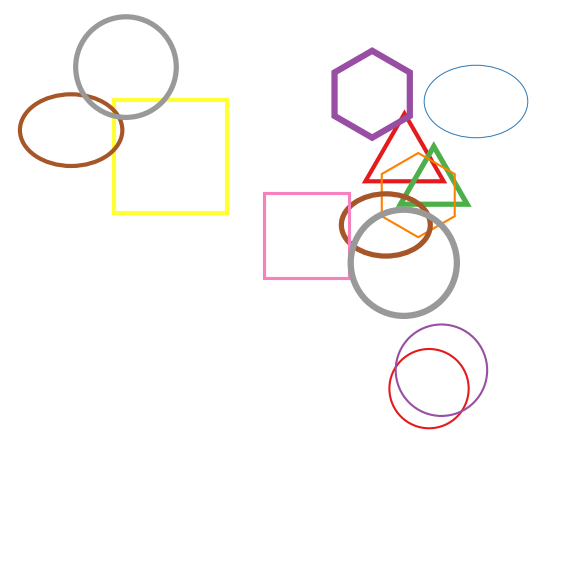[{"shape": "triangle", "thickness": 2, "radius": 0.39, "center": [0.7, 0.724]}, {"shape": "circle", "thickness": 1, "radius": 0.34, "center": [0.743, 0.326]}, {"shape": "oval", "thickness": 0.5, "radius": 0.45, "center": [0.824, 0.823]}, {"shape": "triangle", "thickness": 2.5, "radius": 0.33, "center": [0.751, 0.679]}, {"shape": "circle", "thickness": 1, "radius": 0.4, "center": [0.764, 0.358]}, {"shape": "hexagon", "thickness": 3, "radius": 0.38, "center": [0.644, 0.836]}, {"shape": "hexagon", "thickness": 1, "radius": 0.36, "center": [0.724, 0.661]}, {"shape": "square", "thickness": 2, "radius": 0.49, "center": [0.295, 0.729]}, {"shape": "oval", "thickness": 2.5, "radius": 0.38, "center": [0.668, 0.61]}, {"shape": "oval", "thickness": 2, "radius": 0.44, "center": [0.123, 0.774]}, {"shape": "square", "thickness": 1.5, "radius": 0.37, "center": [0.531, 0.591]}, {"shape": "circle", "thickness": 3, "radius": 0.46, "center": [0.699, 0.544]}, {"shape": "circle", "thickness": 2.5, "radius": 0.44, "center": [0.218, 0.883]}]